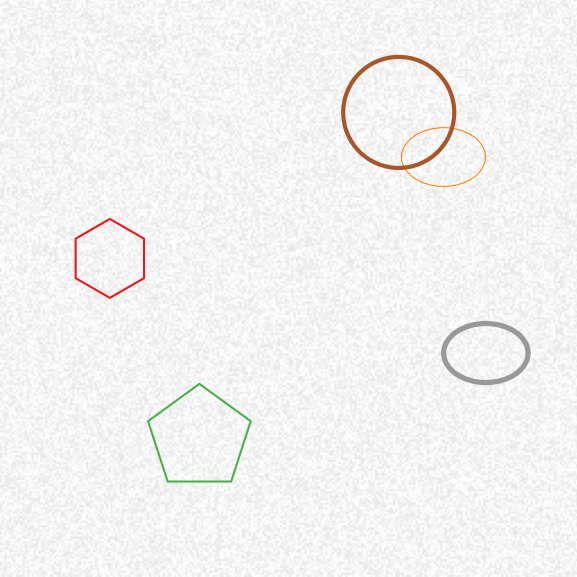[{"shape": "hexagon", "thickness": 1, "radius": 0.34, "center": [0.19, 0.552]}, {"shape": "pentagon", "thickness": 1, "radius": 0.47, "center": [0.345, 0.241]}, {"shape": "oval", "thickness": 0.5, "radius": 0.36, "center": [0.768, 0.727]}, {"shape": "circle", "thickness": 2, "radius": 0.48, "center": [0.69, 0.804]}, {"shape": "oval", "thickness": 2.5, "radius": 0.37, "center": [0.841, 0.388]}]